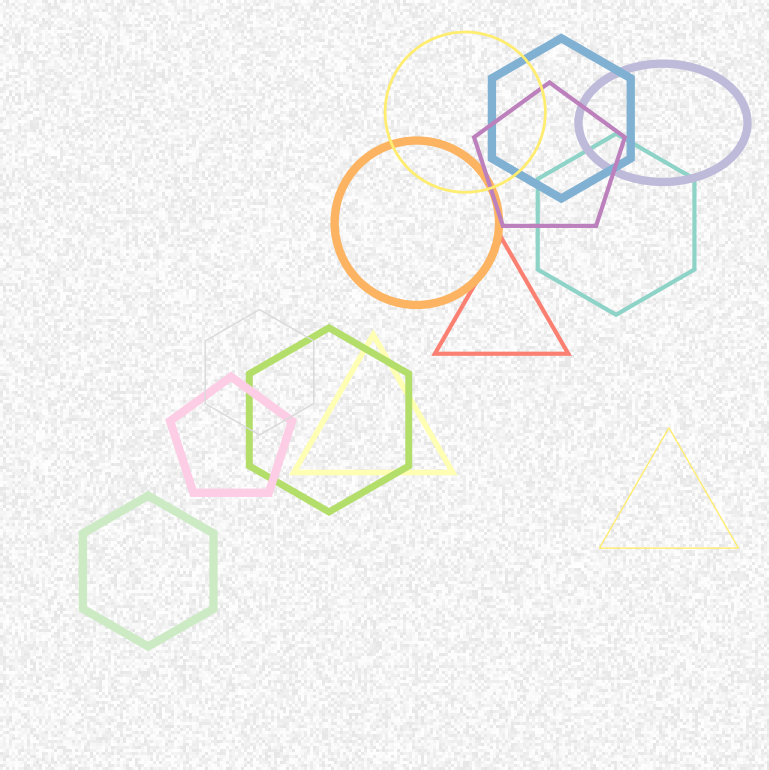[{"shape": "hexagon", "thickness": 1.5, "radius": 0.59, "center": [0.8, 0.709]}, {"shape": "triangle", "thickness": 2, "radius": 0.6, "center": [0.485, 0.446]}, {"shape": "oval", "thickness": 3, "radius": 0.55, "center": [0.861, 0.841]}, {"shape": "triangle", "thickness": 1.5, "radius": 0.5, "center": [0.651, 0.591]}, {"shape": "hexagon", "thickness": 3, "radius": 0.52, "center": [0.729, 0.846]}, {"shape": "circle", "thickness": 3, "radius": 0.53, "center": [0.541, 0.711]}, {"shape": "hexagon", "thickness": 2.5, "radius": 0.6, "center": [0.427, 0.455]}, {"shape": "pentagon", "thickness": 3, "radius": 0.42, "center": [0.3, 0.427]}, {"shape": "hexagon", "thickness": 0.5, "radius": 0.41, "center": [0.337, 0.517]}, {"shape": "pentagon", "thickness": 1.5, "radius": 0.51, "center": [0.714, 0.79]}, {"shape": "hexagon", "thickness": 3, "radius": 0.49, "center": [0.192, 0.258]}, {"shape": "triangle", "thickness": 0.5, "radius": 0.52, "center": [0.869, 0.34]}, {"shape": "circle", "thickness": 1, "radius": 0.52, "center": [0.604, 0.854]}]